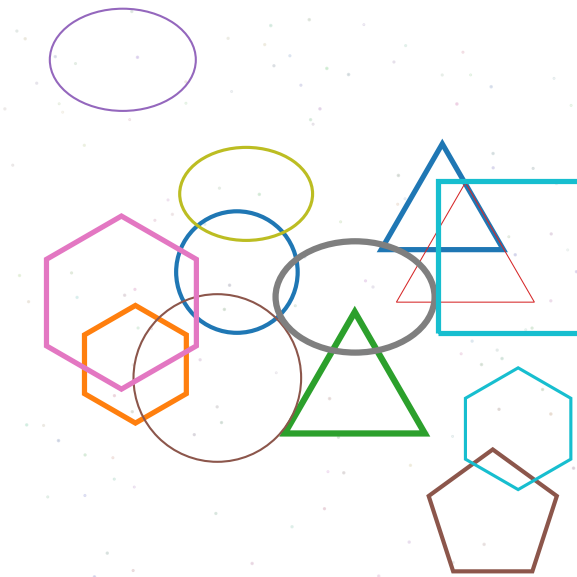[{"shape": "triangle", "thickness": 2.5, "radius": 0.61, "center": [0.766, 0.628]}, {"shape": "circle", "thickness": 2, "radius": 0.53, "center": [0.41, 0.528]}, {"shape": "hexagon", "thickness": 2.5, "radius": 0.51, "center": [0.234, 0.368]}, {"shape": "triangle", "thickness": 3, "radius": 0.7, "center": [0.614, 0.319]}, {"shape": "triangle", "thickness": 0.5, "radius": 0.69, "center": [0.806, 0.545]}, {"shape": "oval", "thickness": 1, "radius": 0.63, "center": [0.213, 0.896]}, {"shape": "pentagon", "thickness": 2, "radius": 0.58, "center": [0.853, 0.104]}, {"shape": "circle", "thickness": 1, "radius": 0.73, "center": [0.376, 0.345]}, {"shape": "hexagon", "thickness": 2.5, "radius": 0.75, "center": [0.21, 0.475]}, {"shape": "oval", "thickness": 3, "radius": 0.69, "center": [0.615, 0.485]}, {"shape": "oval", "thickness": 1.5, "radius": 0.58, "center": [0.426, 0.663]}, {"shape": "hexagon", "thickness": 1.5, "radius": 0.53, "center": [0.897, 0.257]}, {"shape": "square", "thickness": 2.5, "radius": 0.65, "center": [0.889, 0.554]}]